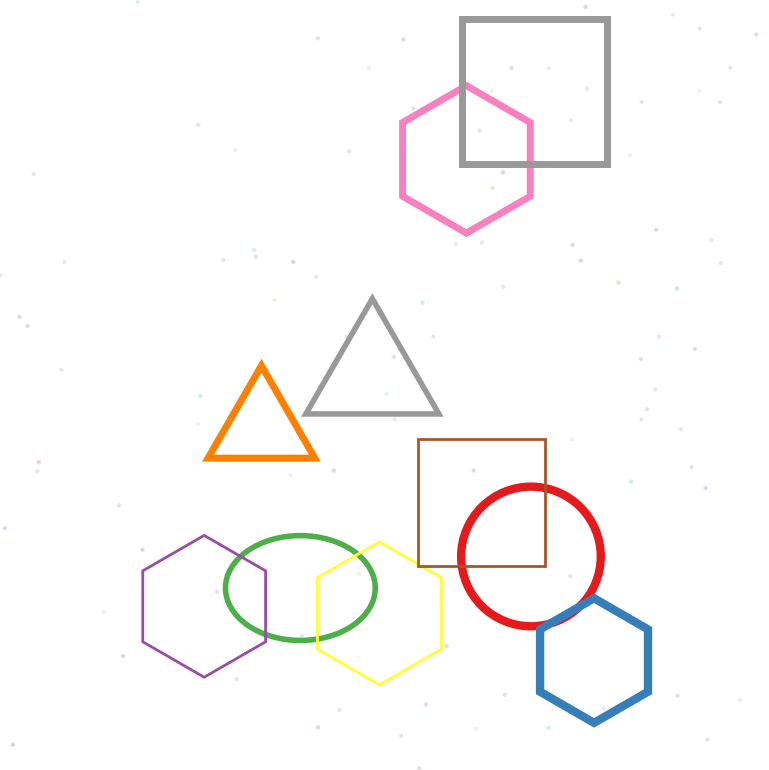[{"shape": "circle", "thickness": 3, "radius": 0.45, "center": [0.69, 0.277]}, {"shape": "hexagon", "thickness": 3, "radius": 0.4, "center": [0.771, 0.142]}, {"shape": "oval", "thickness": 2, "radius": 0.49, "center": [0.39, 0.236]}, {"shape": "hexagon", "thickness": 1, "radius": 0.46, "center": [0.265, 0.213]}, {"shape": "triangle", "thickness": 2.5, "radius": 0.4, "center": [0.34, 0.445]}, {"shape": "hexagon", "thickness": 1, "radius": 0.46, "center": [0.493, 0.203]}, {"shape": "square", "thickness": 1, "radius": 0.41, "center": [0.625, 0.348]}, {"shape": "hexagon", "thickness": 2.5, "radius": 0.48, "center": [0.606, 0.793]}, {"shape": "triangle", "thickness": 2, "radius": 0.5, "center": [0.484, 0.512]}, {"shape": "square", "thickness": 2.5, "radius": 0.47, "center": [0.694, 0.881]}]